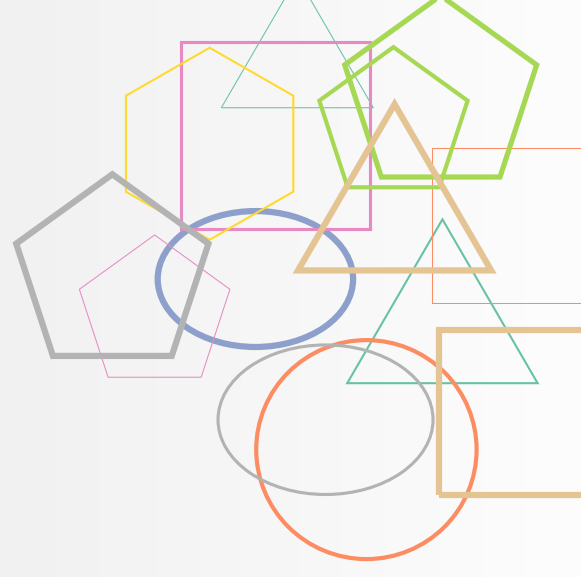[{"shape": "triangle", "thickness": 1, "radius": 0.95, "center": [0.761, 0.43]}, {"shape": "triangle", "thickness": 0.5, "radius": 0.75, "center": [0.512, 0.888]}, {"shape": "circle", "thickness": 2, "radius": 0.95, "center": [0.63, 0.221]}, {"shape": "square", "thickness": 0.5, "radius": 0.67, "center": [0.878, 0.609]}, {"shape": "oval", "thickness": 3, "radius": 0.84, "center": [0.439, 0.516]}, {"shape": "pentagon", "thickness": 0.5, "radius": 0.68, "center": [0.266, 0.456]}, {"shape": "square", "thickness": 1.5, "radius": 0.81, "center": [0.474, 0.764]}, {"shape": "pentagon", "thickness": 2, "radius": 0.67, "center": [0.677, 0.783]}, {"shape": "pentagon", "thickness": 2.5, "radius": 0.87, "center": [0.758, 0.833]}, {"shape": "hexagon", "thickness": 1, "radius": 0.83, "center": [0.361, 0.75]}, {"shape": "square", "thickness": 3, "radius": 0.72, "center": [0.898, 0.284]}, {"shape": "triangle", "thickness": 3, "radius": 0.96, "center": [0.679, 0.627]}, {"shape": "oval", "thickness": 1.5, "radius": 0.92, "center": [0.56, 0.272]}, {"shape": "pentagon", "thickness": 3, "radius": 0.87, "center": [0.193, 0.523]}]